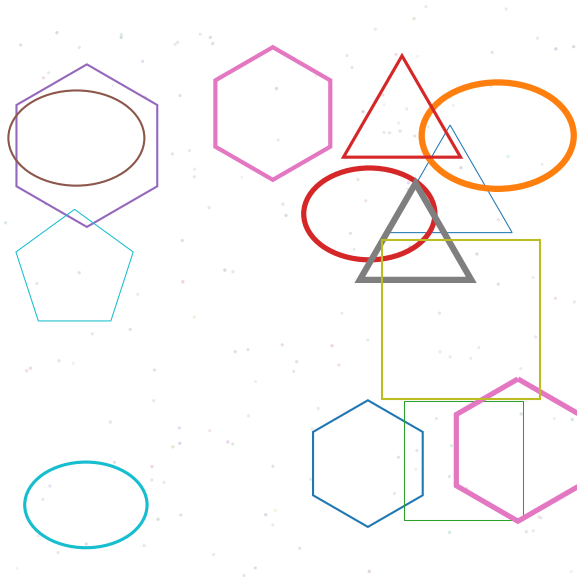[{"shape": "hexagon", "thickness": 1, "radius": 0.55, "center": [0.637, 0.196]}, {"shape": "triangle", "thickness": 0.5, "radius": 0.62, "center": [0.779, 0.658]}, {"shape": "oval", "thickness": 3, "radius": 0.66, "center": [0.862, 0.764]}, {"shape": "square", "thickness": 0.5, "radius": 0.52, "center": [0.803, 0.202]}, {"shape": "oval", "thickness": 2.5, "radius": 0.57, "center": [0.64, 0.629]}, {"shape": "triangle", "thickness": 1.5, "radius": 0.59, "center": [0.696, 0.786]}, {"shape": "hexagon", "thickness": 1, "radius": 0.7, "center": [0.15, 0.747]}, {"shape": "oval", "thickness": 1, "radius": 0.59, "center": [0.132, 0.76]}, {"shape": "hexagon", "thickness": 2, "radius": 0.57, "center": [0.472, 0.803]}, {"shape": "hexagon", "thickness": 2.5, "radius": 0.62, "center": [0.897, 0.22]}, {"shape": "triangle", "thickness": 3, "radius": 0.56, "center": [0.72, 0.57]}, {"shape": "square", "thickness": 1, "radius": 0.69, "center": [0.798, 0.446]}, {"shape": "oval", "thickness": 1.5, "radius": 0.53, "center": [0.149, 0.125]}, {"shape": "pentagon", "thickness": 0.5, "radius": 0.53, "center": [0.129, 0.53]}]